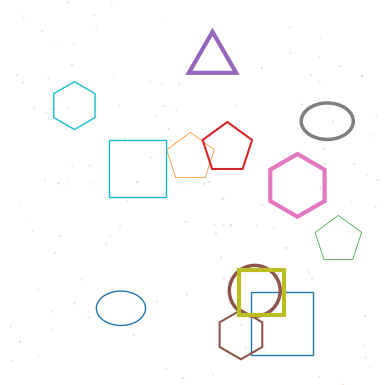[{"shape": "oval", "thickness": 1, "radius": 0.32, "center": [0.314, 0.199]}, {"shape": "square", "thickness": 1, "radius": 0.41, "center": [0.733, 0.16]}, {"shape": "pentagon", "thickness": 0.5, "radius": 0.32, "center": [0.495, 0.591]}, {"shape": "pentagon", "thickness": 0.5, "radius": 0.32, "center": [0.879, 0.377]}, {"shape": "pentagon", "thickness": 1.5, "radius": 0.34, "center": [0.591, 0.616]}, {"shape": "triangle", "thickness": 3, "radius": 0.35, "center": [0.552, 0.846]}, {"shape": "circle", "thickness": 2.5, "radius": 0.33, "center": [0.662, 0.245]}, {"shape": "hexagon", "thickness": 1.5, "radius": 0.32, "center": [0.626, 0.131]}, {"shape": "hexagon", "thickness": 3, "radius": 0.41, "center": [0.773, 0.519]}, {"shape": "oval", "thickness": 2.5, "radius": 0.34, "center": [0.85, 0.685]}, {"shape": "square", "thickness": 3, "radius": 0.29, "center": [0.679, 0.24]}, {"shape": "hexagon", "thickness": 1, "radius": 0.31, "center": [0.193, 0.726]}, {"shape": "square", "thickness": 1, "radius": 0.37, "center": [0.357, 0.562]}]